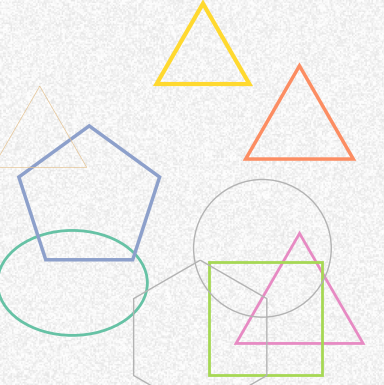[{"shape": "oval", "thickness": 2, "radius": 0.97, "center": [0.188, 0.265]}, {"shape": "triangle", "thickness": 2.5, "radius": 0.81, "center": [0.778, 0.668]}, {"shape": "pentagon", "thickness": 2.5, "radius": 0.96, "center": [0.232, 0.481]}, {"shape": "triangle", "thickness": 2, "radius": 0.95, "center": [0.778, 0.203]}, {"shape": "square", "thickness": 2, "radius": 0.74, "center": [0.69, 0.173]}, {"shape": "triangle", "thickness": 3, "radius": 0.7, "center": [0.527, 0.851]}, {"shape": "triangle", "thickness": 0.5, "radius": 0.7, "center": [0.103, 0.636]}, {"shape": "hexagon", "thickness": 1, "radius": 1.0, "center": [0.52, 0.125]}, {"shape": "circle", "thickness": 1, "radius": 0.89, "center": [0.682, 0.355]}]